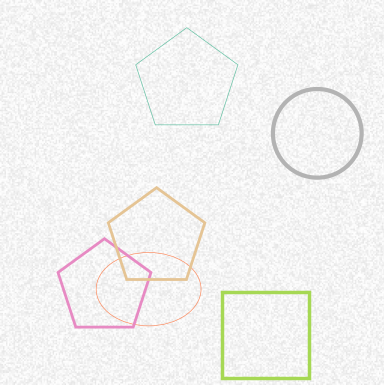[{"shape": "pentagon", "thickness": 0.5, "radius": 0.7, "center": [0.485, 0.789]}, {"shape": "oval", "thickness": 0.5, "radius": 0.68, "center": [0.386, 0.249]}, {"shape": "pentagon", "thickness": 2, "radius": 0.63, "center": [0.271, 0.253]}, {"shape": "square", "thickness": 2.5, "radius": 0.56, "center": [0.689, 0.129]}, {"shape": "pentagon", "thickness": 2, "radius": 0.66, "center": [0.407, 0.381]}, {"shape": "circle", "thickness": 3, "radius": 0.58, "center": [0.824, 0.654]}]